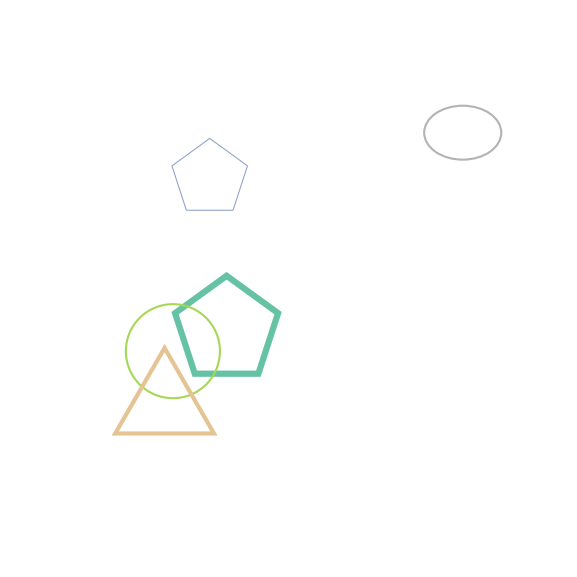[{"shape": "pentagon", "thickness": 3, "radius": 0.47, "center": [0.392, 0.428]}, {"shape": "pentagon", "thickness": 0.5, "radius": 0.34, "center": [0.363, 0.691]}, {"shape": "circle", "thickness": 1, "radius": 0.41, "center": [0.299, 0.391]}, {"shape": "triangle", "thickness": 2, "radius": 0.49, "center": [0.285, 0.298]}, {"shape": "oval", "thickness": 1, "radius": 0.33, "center": [0.801, 0.769]}]